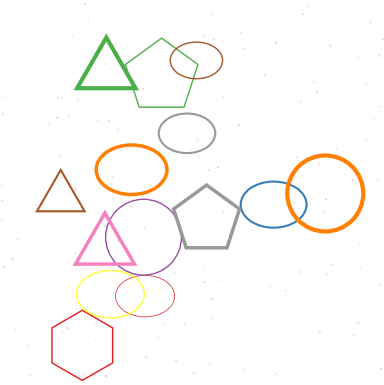[{"shape": "hexagon", "thickness": 1, "radius": 0.46, "center": [0.214, 0.103]}, {"shape": "oval", "thickness": 0.5, "radius": 0.38, "center": [0.377, 0.231]}, {"shape": "oval", "thickness": 1.5, "radius": 0.43, "center": [0.711, 0.468]}, {"shape": "pentagon", "thickness": 1, "radius": 0.5, "center": [0.42, 0.802]}, {"shape": "triangle", "thickness": 3, "radius": 0.44, "center": [0.276, 0.815]}, {"shape": "circle", "thickness": 1, "radius": 0.49, "center": [0.373, 0.384]}, {"shape": "oval", "thickness": 2.5, "radius": 0.46, "center": [0.342, 0.559]}, {"shape": "circle", "thickness": 3, "radius": 0.49, "center": [0.845, 0.498]}, {"shape": "oval", "thickness": 1, "radius": 0.44, "center": [0.287, 0.236]}, {"shape": "triangle", "thickness": 1.5, "radius": 0.36, "center": [0.158, 0.487]}, {"shape": "oval", "thickness": 1, "radius": 0.34, "center": [0.51, 0.843]}, {"shape": "triangle", "thickness": 2.5, "radius": 0.44, "center": [0.272, 0.358]}, {"shape": "pentagon", "thickness": 2.5, "radius": 0.45, "center": [0.537, 0.429]}, {"shape": "oval", "thickness": 1.5, "radius": 0.37, "center": [0.486, 0.654]}]